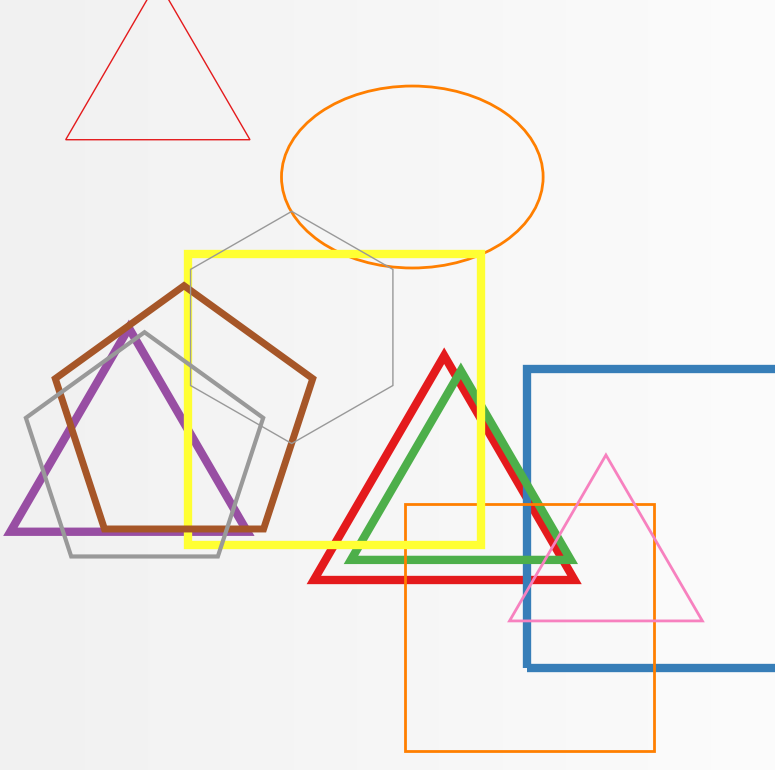[{"shape": "triangle", "thickness": 0.5, "radius": 0.69, "center": [0.204, 0.887]}, {"shape": "triangle", "thickness": 3, "radius": 0.97, "center": [0.573, 0.344]}, {"shape": "square", "thickness": 3, "radius": 0.97, "center": [0.874, 0.327]}, {"shape": "triangle", "thickness": 3, "radius": 0.82, "center": [0.595, 0.355]}, {"shape": "triangle", "thickness": 3, "radius": 0.88, "center": [0.166, 0.398]}, {"shape": "square", "thickness": 1, "radius": 0.8, "center": [0.683, 0.185]}, {"shape": "oval", "thickness": 1, "radius": 0.84, "center": [0.532, 0.77]}, {"shape": "square", "thickness": 3, "radius": 0.95, "center": [0.432, 0.481]}, {"shape": "pentagon", "thickness": 2.5, "radius": 0.87, "center": [0.237, 0.454]}, {"shape": "triangle", "thickness": 1, "radius": 0.72, "center": [0.782, 0.265]}, {"shape": "hexagon", "thickness": 0.5, "radius": 0.75, "center": [0.376, 0.575]}, {"shape": "pentagon", "thickness": 1.5, "radius": 0.8, "center": [0.186, 0.408]}]